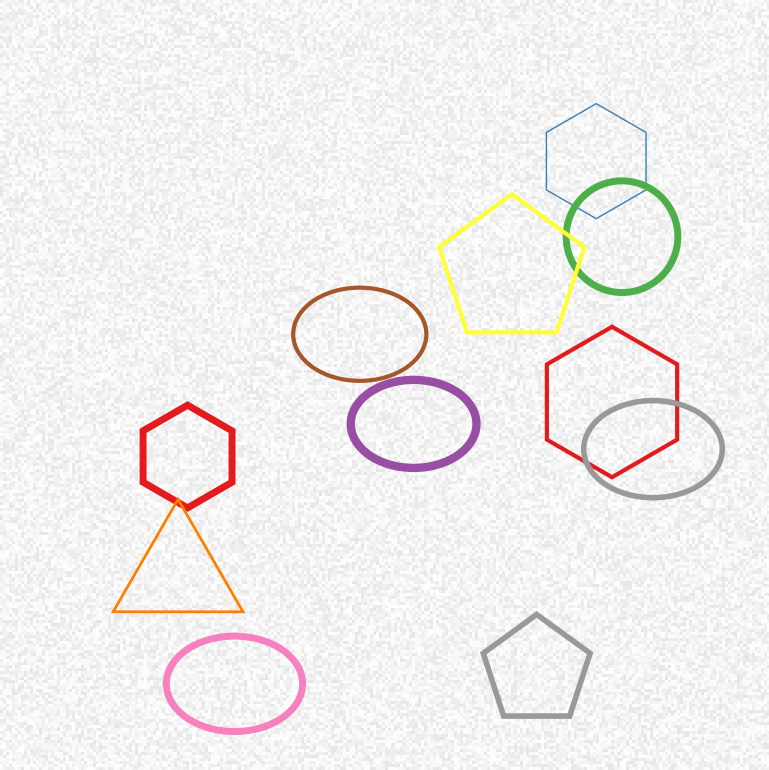[{"shape": "hexagon", "thickness": 2.5, "radius": 0.33, "center": [0.244, 0.407]}, {"shape": "hexagon", "thickness": 1.5, "radius": 0.49, "center": [0.795, 0.478]}, {"shape": "hexagon", "thickness": 0.5, "radius": 0.37, "center": [0.774, 0.791]}, {"shape": "circle", "thickness": 2.5, "radius": 0.36, "center": [0.808, 0.693]}, {"shape": "oval", "thickness": 3, "radius": 0.41, "center": [0.537, 0.449]}, {"shape": "triangle", "thickness": 1, "radius": 0.49, "center": [0.231, 0.254]}, {"shape": "pentagon", "thickness": 1.5, "radius": 0.5, "center": [0.665, 0.649]}, {"shape": "oval", "thickness": 1.5, "radius": 0.43, "center": [0.467, 0.566]}, {"shape": "oval", "thickness": 2.5, "radius": 0.44, "center": [0.305, 0.112]}, {"shape": "pentagon", "thickness": 2, "radius": 0.36, "center": [0.697, 0.129]}, {"shape": "oval", "thickness": 2, "radius": 0.45, "center": [0.848, 0.417]}]